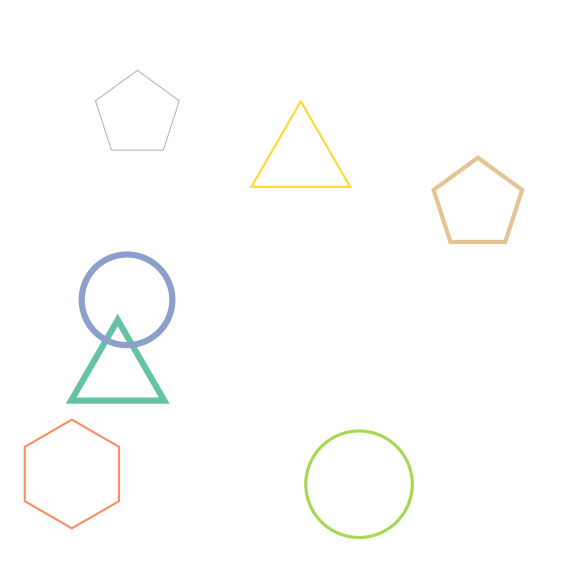[{"shape": "triangle", "thickness": 3, "radius": 0.47, "center": [0.204, 0.352]}, {"shape": "hexagon", "thickness": 1, "radius": 0.47, "center": [0.124, 0.178]}, {"shape": "circle", "thickness": 3, "radius": 0.39, "center": [0.22, 0.48]}, {"shape": "circle", "thickness": 1.5, "radius": 0.46, "center": [0.622, 0.161]}, {"shape": "triangle", "thickness": 1, "radius": 0.49, "center": [0.521, 0.725]}, {"shape": "pentagon", "thickness": 2, "radius": 0.4, "center": [0.827, 0.645]}, {"shape": "pentagon", "thickness": 0.5, "radius": 0.38, "center": [0.238, 0.801]}]